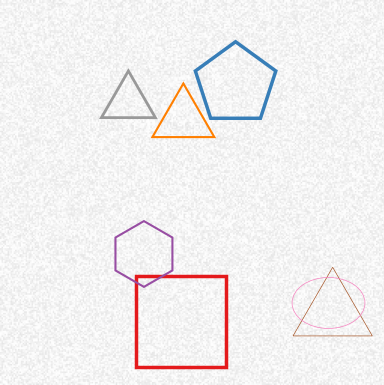[{"shape": "square", "thickness": 2.5, "radius": 0.59, "center": [0.47, 0.164]}, {"shape": "pentagon", "thickness": 2.5, "radius": 0.55, "center": [0.612, 0.782]}, {"shape": "hexagon", "thickness": 1.5, "radius": 0.43, "center": [0.374, 0.34]}, {"shape": "triangle", "thickness": 1.5, "radius": 0.46, "center": [0.476, 0.69]}, {"shape": "triangle", "thickness": 0.5, "radius": 0.59, "center": [0.864, 0.187]}, {"shape": "oval", "thickness": 0.5, "radius": 0.47, "center": [0.853, 0.213]}, {"shape": "triangle", "thickness": 2, "radius": 0.4, "center": [0.333, 0.735]}]